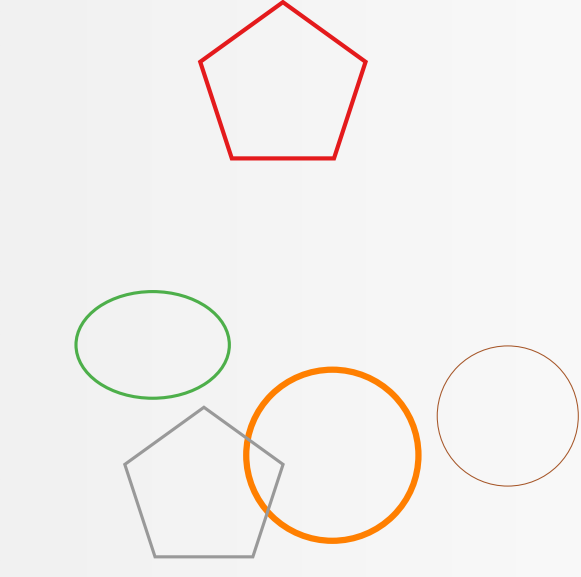[{"shape": "pentagon", "thickness": 2, "radius": 0.75, "center": [0.487, 0.846]}, {"shape": "oval", "thickness": 1.5, "radius": 0.66, "center": [0.263, 0.402]}, {"shape": "circle", "thickness": 3, "radius": 0.74, "center": [0.572, 0.211]}, {"shape": "circle", "thickness": 0.5, "radius": 0.61, "center": [0.874, 0.279]}, {"shape": "pentagon", "thickness": 1.5, "radius": 0.72, "center": [0.351, 0.151]}]